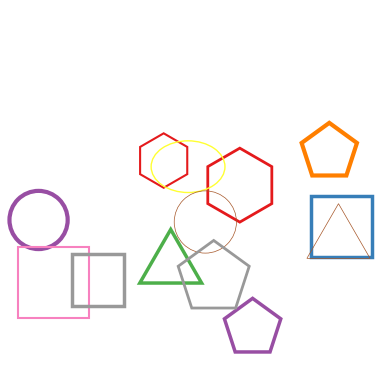[{"shape": "hexagon", "thickness": 1.5, "radius": 0.35, "center": [0.425, 0.583]}, {"shape": "hexagon", "thickness": 2, "radius": 0.48, "center": [0.623, 0.519]}, {"shape": "square", "thickness": 2.5, "radius": 0.4, "center": [0.887, 0.412]}, {"shape": "triangle", "thickness": 2.5, "radius": 0.46, "center": [0.443, 0.311]}, {"shape": "pentagon", "thickness": 2.5, "radius": 0.38, "center": [0.656, 0.148]}, {"shape": "circle", "thickness": 3, "radius": 0.38, "center": [0.1, 0.429]}, {"shape": "pentagon", "thickness": 3, "radius": 0.38, "center": [0.855, 0.605]}, {"shape": "oval", "thickness": 1, "radius": 0.48, "center": [0.488, 0.567]}, {"shape": "triangle", "thickness": 0.5, "radius": 0.47, "center": [0.879, 0.376]}, {"shape": "circle", "thickness": 0.5, "radius": 0.4, "center": [0.533, 0.423]}, {"shape": "square", "thickness": 1.5, "radius": 0.46, "center": [0.138, 0.266]}, {"shape": "square", "thickness": 2.5, "radius": 0.34, "center": [0.254, 0.272]}, {"shape": "pentagon", "thickness": 2, "radius": 0.49, "center": [0.555, 0.278]}]